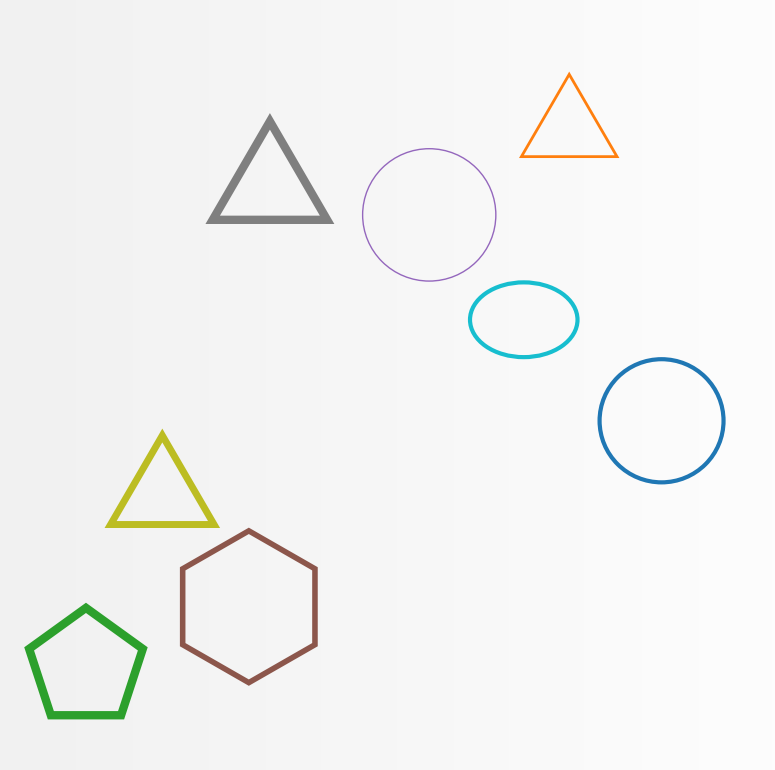[{"shape": "circle", "thickness": 1.5, "radius": 0.4, "center": [0.854, 0.454]}, {"shape": "triangle", "thickness": 1, "radius": 0.36, "center": [0.734, 0.832]}, {"shape": "pentagon", "thickness": 3, "radius": 0.39, "center": [0.111, 0.133]}, {"shape": "circle", "thickness": 0.5, "radius": 0.43, "center": [0.554, 0.721]}, {"shape": "hexagon", "thickness": 2, "radius": 0.49, "center": [0.321, 0.212]}, {"shape": "triangle", "thickness": 3, "radius": 0.43, "center": [0.348, 0.757]}, {"shape": "triangle", "thickness": 2.5, "radius": 0.39, "center": [0.209, 0.357]}, {"shape": "oval", "thickness": 1.5, "radius": 0.35, "center": [0.676, 0.585]}]